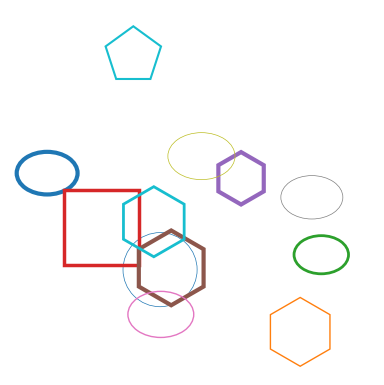[{"shape": "oval", "thickness": 3, "radius": 0.4, "center": [0.122, 0.55]}, {"shape": "circle", "thickness": 0.5, "radius": 0.48, "center": [0.416, 0.3]}, {"shape": "hexagon", "thickness": 1, "radius": 0.45, "center": [0.78, 0.138]}, {"shape": "oval", "thickness": 2, "radius": 0.35, "center": [0.834, 0.338]}, {"shape": "square", "thickness": 2.5, "radius": 0.48, "center": [0.264, 0.409]}, {"shape": "hexagon", "thickness": 3, "radius": 0.34, "center": [0.626, 0.537]}, {"shape": "hexagon", "thickness": 3, "radius": 0.49, "center": [0.445, 0.304]}, {"shape": "oval", "thickness": 1, "radius": 0.43, "center": [0.418, 0.183]}, {"shape": "oval", "thickness": 0.5, "radius": 0.4, "center": [0.81, 0.488]}, {"shape": "oval", "thickness": 0.5, "radius": 0.44, "center": [0.523, 0.594]}, {"shape": "hexagon", "thickness": 2, "radius": 0.46, "center": [0.4, 0.424]}, {"shape": "pentagon", "thickness": 1.5, "radius": 0.38, "center": [0.346, 0.856]}]